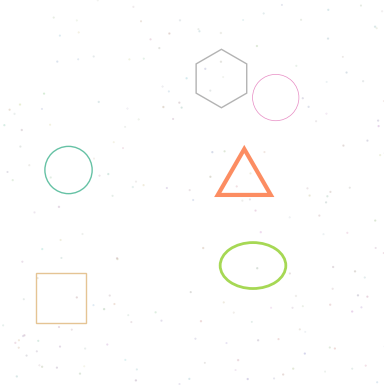[{"shape": "circle", "thickness": 1, "radius": 0.31, "center": [0.178, 0.558]}, {"shape": "triangle", "thickness": 3, "radius": 0.4, "center": [0.634, 0.533]}, {"shape": "circle", "thickness": 0.5, "radius": 0.3, "center": [0.716, 0.747]}, {"shape": "oval", "thickness": 2, "radius": 0.43, "center": [0.657, 0.31]}, {"shape": "square", "thickness": 1, "radius": 0.32, "center": [0.158, 0.226]}, {"shape": "hexagon", "thickness": 1, "radius": 0.38, "center": [0.575, 0.796]}]